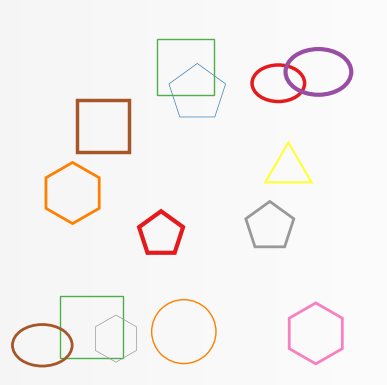[{"shape": "oval", "thickness": 2.5, "radius": 0.34, "center": [0.718, 0.784]}, {"shape": "pentagon", "thickness": 3, "radius": 0.3, "center": [0.416, 0.392]}, {"shape": "pentagon", "thickness": 0.5, "radius": 0.38, "center": [0.509, 0.758]}, {"shape": "square", "thickness": 1, "radius": 0.4, "center": [0.236, 0.15]}, {"shape": "square", "thickness": 1, "radius": 0.37, "center": [0.479, 0.826]}, {"shape": "oval", "thickness": 3, "radius": 0.42, "center": [0.822, 0.813]}, {"shape": "hexagon", "thickness": 2, "radius": 0.4, "center": [0.187, 0.499]}, {"shape": "circle", "thickness": 1, "radius": 0.41, "center": [0.474, 0.139]}, {"shape": "triangle", "thickness": 1.5, "radius": 0.34, "center": [0.744, 0.561]}, {"shape": "oval", "thickness": 2, "radius": 0.39, "center": [0.109, 0.103]}, {"shape": "square", "thickness": 2.5, "radius": 0.34, "center": [0.266, 0.672]}, {"shape": "hexagon", "thickness": 2, "radius": 0.4, "center": [0.815, 0.134]}, {"shape": "hexagon", "thickness": 0.5, "radius": 0.31, "center": [0.299, 0.12]}, {"shape": "pentagon", "thickness": 2, "radius": 0.33, "center": [0.696, 0.412]}]